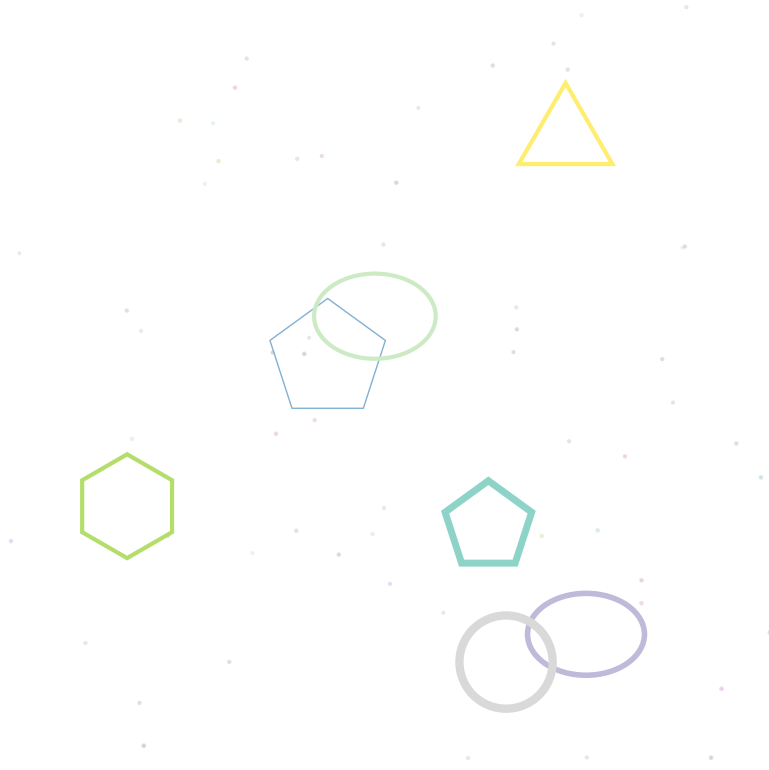[{"shape": "pentagon", "thickness": 2.5, "radius": 0.3, "center": [0.634, 0.317]}, {"shape": "oval", "thickness": 2, "radius": 0.38, "center": [0.761, 0.176]}, {"shape": "pentagon", "thickness": 0.5, "radius": 0.39, "center": [0.426, 0.534]}, {"shape": "hexagon", "thickness": 1.5, "radius": 0.34, "center": [0.165, 0.343]}, {"shape": "circle", "thickness": 3, "radius": 0.3, "center": [0.657, 0.14]}, {"shape": "oval", "thickness": 1.5, "radius": 0.39, "center": [0.487, 0.589]}, {"shape": "triangle", "thickness": 1.5, "radius": 0.35, "center": [0.734, 0.822]}]